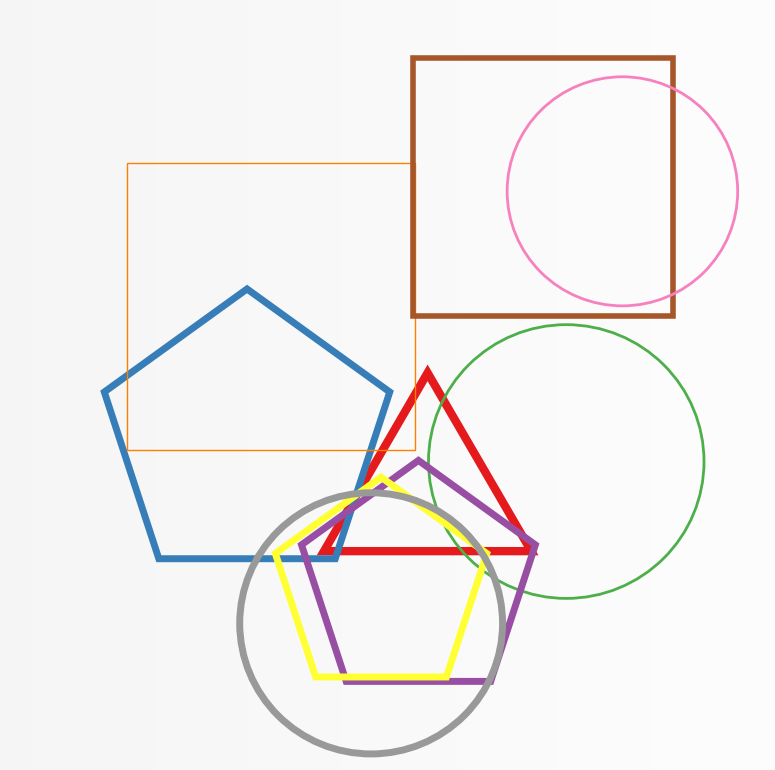[{"shape": "triangle", "thickness": 3, "radius": 0.77, "center": [0.552, 0.361]}, {"shape": "pentagon", "thickness": 2.5, "radius": 0.97, "center": [0.319, 0.431]}, {"shape": "circle", "thickness": 1, "radius": 0.89, "center": [0.731, 0.401]}, {"shape": "pentagon", "thickness": 2.5, "radius": 0.79, "center": [0.54, 0.243]}, {"shape": "square", "thickness": 0.5, "radius": 0.93, "center": [0.349, 0.602]}, {"shape": "pentagon", "thickness": 2.5, "radius": 0.72, "center": [0.492, 0.237]}, {"shape": "square", "thickness": 2, "radius": 0.84, "center": [0.701, 0.757]}, {"shape": "circle", "thickness": 1, "radius": 0.74, "center": [0.803, 0.752]}, {"shape": "circle", "thickness": 2.5, "radius": 0.85, "center": [0.479, 0.19]}]